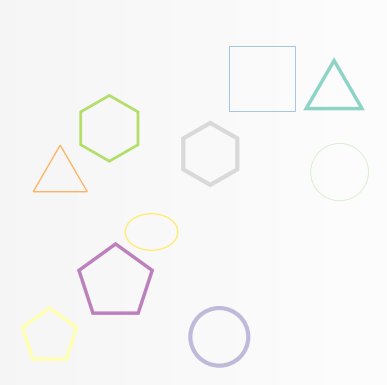[{"shape": "triangle", "thickness": 2.5, "radius": 0.42, "center": [0.862, 0.76]}, {"shape": "pentagon", "thickness": 2.5, "radius": 0.37, "center": [0.128, 0.127]}, {"shape": "circle", "thickness": 3, "radius": 0.37, "center": [0.566, 0.125]}, {"shape": "square", "thickness": 0.5, "radius": 0.43, "center": [0.675, 0.796]}, {"shape": "triangle", "thickness": 1, "radius": 0.4, "center": [0.155, 0.542]}, {"shape": "hexagon", "thickness": 2, "radius": 0.43, "center": [0.282, 0.667]}, {"shape": "hexagon", "thickness": 3, "radius": 0.4, "center": [0.543, 0.6]}, {"shape": "pentagon", "thickness": 2.5, "radius": 0.5, "center": [0.298, 0.267]}, {"shape": "circle", "thickness": 0.5, "radius": 0.37, "center": [0.876, 0.553]}, {"shape": "oval", "thickness": 1, "radius": 0.34, "center": [0.391, 0.397]}]